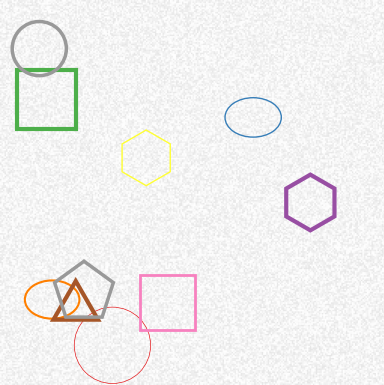[{"shape": "circle", "thickness": 0.5, "radius": 0.5, "center": [0.292, 0.103]}, {"shape": "oval", "thickness": 1, "radius": 0.37, "center": [0.658, 0.695]}, {"shape": "square", "thickness": 3, "radius": 0.39, "center": [0.121, 0.742]}, {"shape": "hexagon", "thickness": 3, "radius": 0.36, "center": [0.806, 0.474]}, {"shape": "oval", "thickness": 1.5, "radius": 0.35, "center": [0.135, 0.222]}, {"shape": "hexagon", "thickness": 1, "radius": 0.36, "center": [0.38, 0.59]}, {"shape": "triangle", "thickness": 3, "radius": 0.33, "center": [0.197, 0.203]}, {"shape": "square", "thickness": 2, "radius": 0.36, "center": [0.435, 0.214]}, {"shape": "circle", "thickness": 2.5, "radius": 0.35, "center": [0.102, 0.874]}, {"shape": "pentagon", "thickness": 2.5, "radius": 0.4, "center": [0.218, 0.241]}]